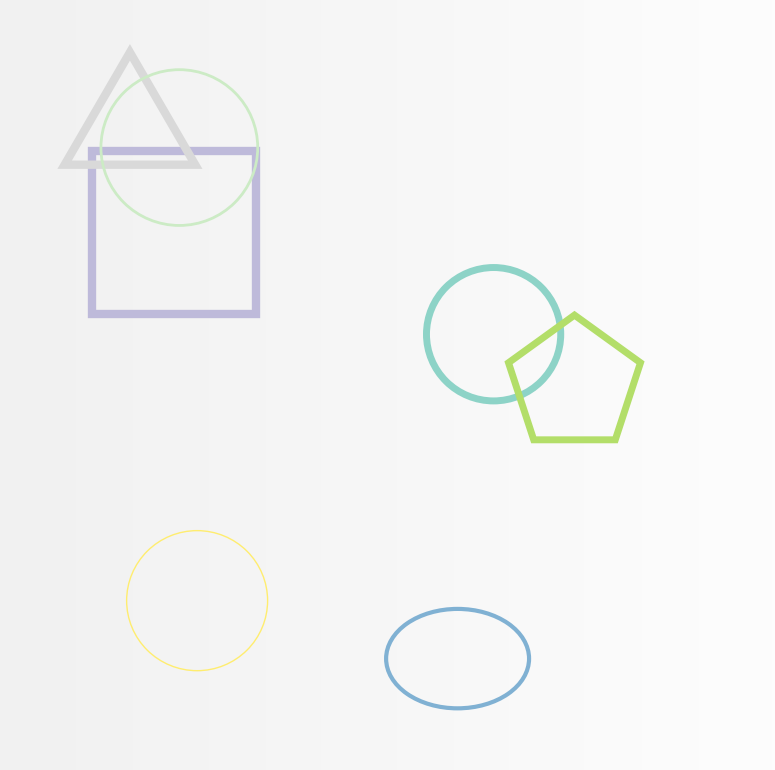[{"shape": "circle", "thickness": 2.5, "radius": 0.43, "center": [0.637, 0.566]}, {"shape": "square", "thickness": 3, "radius": 0.53, "center": [0.224, 0.698]}, {"shape": "oval", "thickness": 1.5, "radius": 0.46, "center": [0.59, 0.145]}, {"shape": "pentagon", "thickness": 2.5, "radius": 0.45, "center": [0.741, 0.501]}, {"shape": "triangle", "thickness": 3, "radius": 0.49, "center": [0.168, 0.835]}, {"shape": "circle", "thickness": 1, "radius": 0.51, "center": [0.231, 0.808]}, {"shape": "circle", "thickness": 0.5, "radius": 0.45, "center": [0.254, 0.22]}]